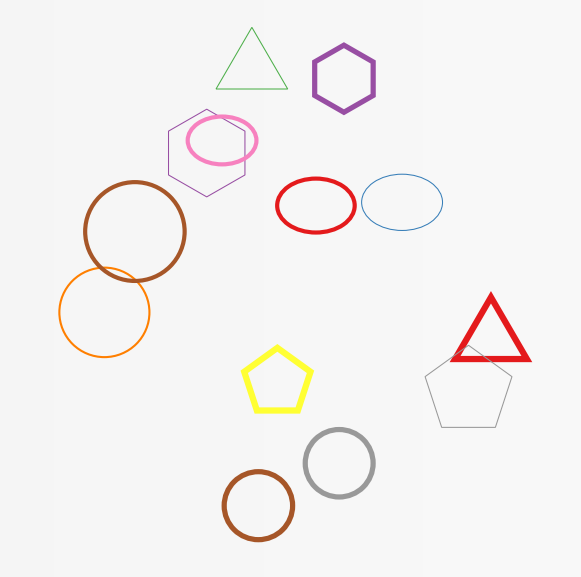[{"shape": "oval", "thickness": 2, "radius": 0.33, "center": [0.544, 0.643]}, {"shape": "triangle", "thickness": 3, "radius": 0.36, "center": [0.845, 0.413]}, {"shape": "oval", "thickness": 0.5, "radius": 0.35, "center": [0.692, 0.649]}, {"shape": "triangle", "thickness": 0.5, "radius": 0.36, "center": [0.433, 0.881]}, {"shape": "hexagon", "thickness": 0.5, "radius": 0.38, "center": [0.356, 0.734]}, {"shape": "hexagon", "thickness": 2.5, "radius": 0.29, "center": [0.592, 0.863]}, {"shape": "circle", "thickness": 1, "radius": 0.39, "center": [0.18, 0.458]}, {"shape": "pentagon", "thickness": 3, "radius": 0.3, "center": [0.477, 0.337]}, {"shape": "circle", "thickness": 2, "radius": 0.43, "center": [0.232, 0.598]}, {"shape": "circle", "thickness": 2.5, "radius": 0.29, "center": [0.445, 0.123]}, {"shape": "oval", "thickness": 2, "radius": 0.3, "center": [0.382, 0.756]}, {"shape": "circle", "thickness": 2.5, "radius": 0.29, "center": [0.584, 0.197]}, {"shape": "pentagon", "thickness": 0.5, "radius": 0.39, "center": [0.806, 0.323]}]